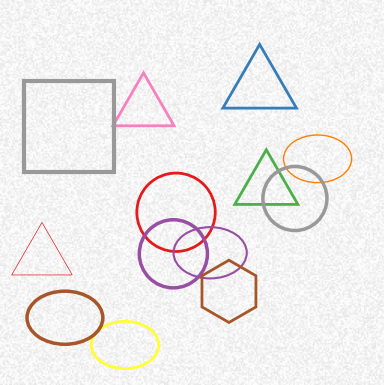[{"shape": "circle", "thickness": 2, "radius": 0.51, "center": [0.457, 0.449]}, {"shape": "triangle", "thickness": 0.5, "radius": 0.45, "center": [0.109, 0.331]}, {"shape": "triangle", "thickness": 2, "radius": 0.55, "center": [0.674, 0.774]}, {"shape": "triangle", "thickness": 2, "radius": 0.47, "center": [0.692, 0.516]}, {"shape": "circle", "thickness": 2.5, "radius": 0.44, "center": [0.45, 0.341]}, {"shape": "oval", "thickness": 1.5, "radius": 0.48, "center": [0.546, 0.343]}, {"shape": "oval", "thickness": 1, "radius": 0.44, "center": [0.825, 0.587]}, {"shape": "oval", "thickness": 2, "radius": 0.44, "center": [0.325, 0.104]}, {"shape": "oval", "thickness": 2.5, "radius": 0.49, "center": [0.169, 0.175]}, {"shape": "hexagon", "thickness": 2, "radius": 0.4, "center": [0.595, 0.243]}, {"shape": "triangle", "thickness": 2, "radius": 0.46, "center": [0.373, 0.719]}, {"shape": "square", "thickness": 3, "radius": 0.59, "center": [0.179, 0.671]}, {"shape": "circle", "thickness": 2.5, "radius": 0.42, "center": [0.766, 0.484]}]